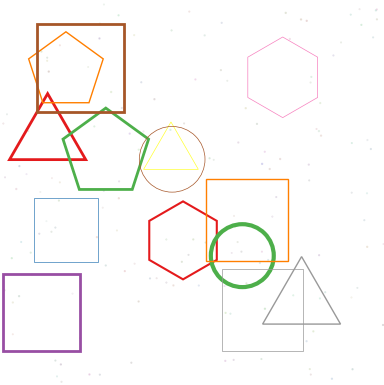[{"shape": "triangle", "thickness": 2, "radius": 0.57, "center": [0.124, 0.643]}, {"shape": "hexagon", "thickness": 1.5, "radius": 0.51, "center": [0.475, 0.376]}, {"shape": "square", "thickness": 0.5, "radius": 0.41, "center": [0.172, 0.402]}, {"shape": "circle", "thickness": 3, "radius": 0.41, "center": [0.629, 0.336]}, {"shape": "pentagon", "thickness": 2, "radius": 0.58, "center": [0.275, 0.602]}, {"shape": "square", "thickness": 2, "radius": 0.5, "center": [0.109, 0.188]}, {"shape": "pentagon", "thickness": 1, "radius": 0.51, "center": [0.171, 0.816]}, {"shape": "square", "thickness": 1, "radius": 0.53, "center": [0.642, 0.428]}, {"shape": "triangle", "thickness": 0.5, "radius": 0.41, "center": [0.444, 0.601]}, {"shape": "square", "thickness": 2, "radius": 0.57, "center": [0.209, 0.824]}, {"shape": "circle", "thickness": 0.5, "radius": 0.43, "center": [0.447, 0.586]}, {"shape": "hexagon", "thickness": 0.5, "radius": 0.52, "center": [0.734, 0.799]}, {"shape": "triangle", "thickness": 1, "radius": 0.58, "center": [0.783, 0.217]}, {"shape": "square", "thickness": 0.5, "radius": 0.53, "center": [0.681, 0.195]}]